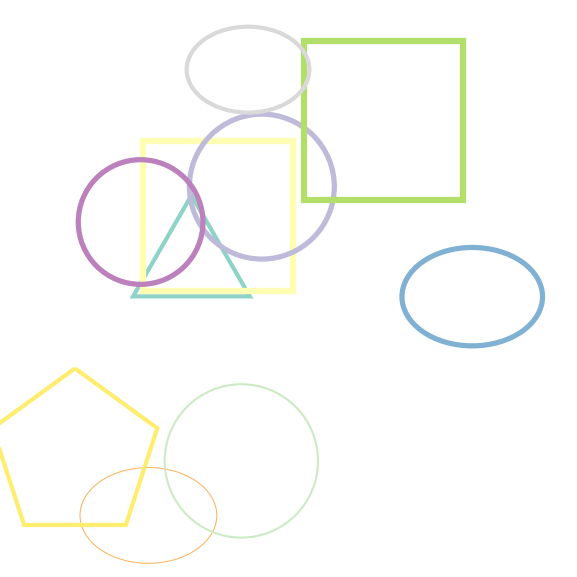[{"shape": "triangle", "thickness": 2, "radius": 0.58, "center": [0.332, 0.544]}, {"shape": "square", "thickness": 3, "radius": 0.65, "center": [0.377, 0.625]}, {"shape": "circle", "thickness": 2.5, "radius": 0.63, "center": [0.453, 0.676]}, {"shape": "oval", "thickness": 2.5, "radius": 0.61, "center": [0.818, 0.485]}, {"shape": "oval", "thickness": 0.5, "radius": 0.59, "center": [0.257, 0.107]}, {"shape": "square", "thickness": 3, "radius": 0.69, "center": [0.664, 0.791]}, {"shape": "oval", "thickness": 2, "radius": 0.53, "center": [0.429, 0.879]}, {"shape": "circle", "thickness": 2.5, "radius": 0.54, "center": [0.243, 0.615]}, {"shape": "circle", "thickness": 1, "radius": 0.66, "center": [0.418, 0.201]}, {"shape": "pentagon", "thickness": 2, "radius": 0.75, "center": [0.13, 0.211]}]